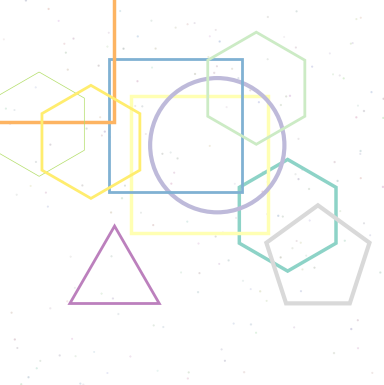[{"shape": "hexagon", "thickness": 2.5, "radius": 0.72, "center": [0.747, 0.441]}, {"shape": "square", "thickness": 2.5, "radius": 0.89, "center": [0.518, 0.574]}, {"shape": "circle", "thickness": 3, "radius": 0.87, "center": [0.564, 0.623]}, {"shape": "square", "thickness": 2, "radius": 0.87, "center": [0.456, 0.674]}, {"shape": "square", "thickness": 2.5, "radius": 0.95, "center": [0.107, 0.873]}, {"shape": "hexagon", "thickness": 0.5, "radius": 0.68, "center": [0.102, 0.677]}, {"shape": "pentagon", "thickness": 3, "radius": 0.7, "center": [0.826, 0.326]}, {"shape": "triangle", "thickness": 2, "radius": 0.67, "center": [0.298, 0.279]}, {"shape": "hexagon", "thickness": 2, "radius": 0.73, "center": [0.666, 0.771]}, {"shape": "hexagon", "thickness": 2, "radius": 0.73, "center": [0.236, 0.631]}]